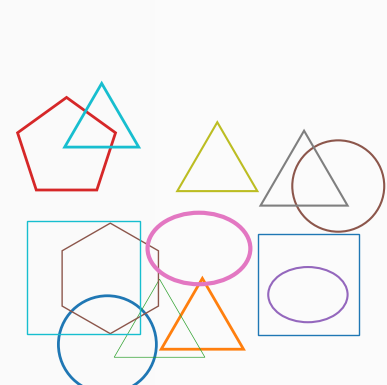[{"shape": "square", "thickness": 1, "radius": 0.66, "center": [0.796, 0.261]}, {"shape": "circle", "thickness": 2, "radius": 0.63, "center": [0.277, 0.105]}, {"shape": "triangle", "thickness": 2, "radius": 0.61, "center": [0.522, 0.154]}, {"shape": "triangle", "thickness": 0.5, "radius": 0.68, "center": [0.412, 0.14]}, {"shape": "pentagon", "thickness": 2, "radius": 0.66, "center": [0.172, 0.614]}, {"shape": "oval", "thickness": 1.5, "radius": 0.51, "center": [0.795, 0.235]}, {"shape": "circle", "thickness": 1.5, "radius": 0.59, "center": [0.873, 0.517]}, {"shape": "hexagon", "thickness": 1, "radius": 0.72, "center": [0.285, 0.277]}, {"shape": "oval", "thickness": 3, "radius": 0.66, "center": [0.513, 0.355]}, {"shape": "triangle", "thickness": 1.5, "radius": 0.65, "center": [0.785, 0.531]}, {"shape": "triangle", "thickness": 1.5, "radius": 0.6, "center": [0.561, 0.563]}, {"shape": "triangle", "thickness": 2, "radius": 0.55, "center": [0.262, 0.673]}, {"shape": "square", "thickness": 1, "radius": 0.73, "center": [0.215, 0.28]}]